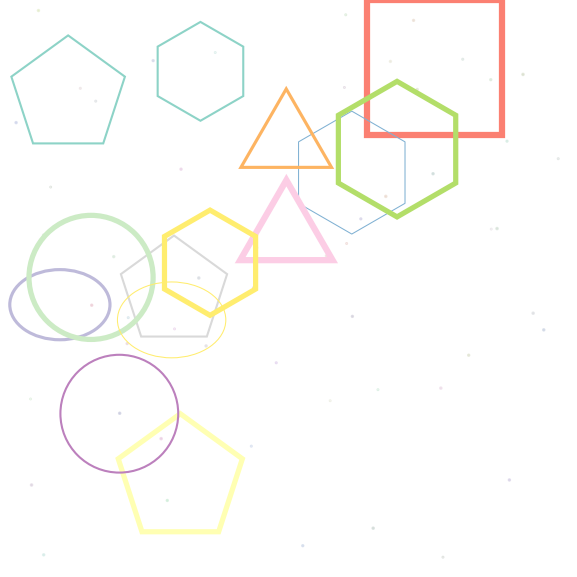[{"shape": "hexagon", "thickness": 1, "radius": 0.43, "center": [0.347, 0.876]}, {"shape": "pentagon", "thickness": 1, "radius": 0.52, "center": [0.118, 0.834]}, {"shape": "pentagon", "thickness": 2.5, "radius": 0.56, "center": [0.312, 0.17]}, {"shape": "oval", "thickness": 1.5, "radius": 0.43, "center": [0.104, 0.472]}, {"shape": "square", "thickness": 3, "radius": 0.59, "center": [0.752, 0.883]}, {"shape": "hexagon", "thickness": 0.5, "radius": 0.53, "center": [0.609, 0.7]}, {"shape": "triangle", "thickness": 1.5, "radius": 0.45, "center": [0.496, 0.755]}, {"shape": "hexagon", "thickness": 2.5, "radius": 0.59, "center": [0.688, 0.741]}, {"shape": "triangle", "thickness": 3, "radius": 0.46, "center": [0.496, 0.595]}, {"shape": "pentagon", "thickness": 1, "radius": 0.48, "center": [0.301, 0.495]}, {"shape": "circle", "thickness": 1, "radius": 0.51, "center": [0.207, 0.283]}, {"shape": "circle", "thickness": 2.5, "radius": 0.54, "center": [0.158, 0.519]}, {"shape": "hexagon", "thickness": 2.5, "radius": 0.46, "center": [0.364, 0.544]}, {"shape": "oval", "thickness": 0.5, "radius": 0.47, "center": [0.297, 0.445]}]